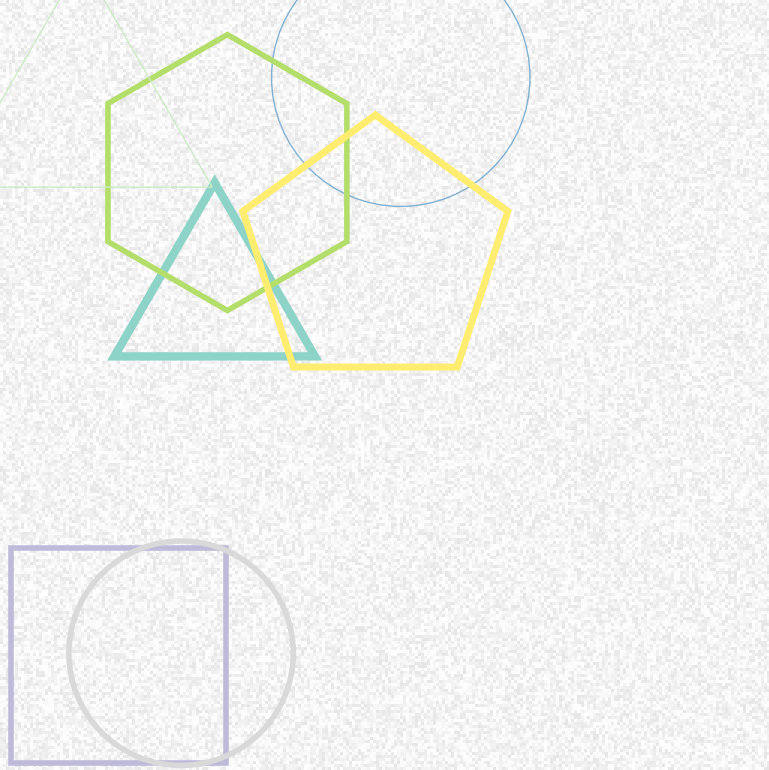[{"shape": "triangle", "thickness": 3, "radius": 0.75, "center": [0.279, 0.612]}, {"shape": "square", "thickness": 2, "radius": 0.7, "center": [0.154, 0.149]}, {"shape": "circle", "thickness": 0.5, "radius": 0.84, "center": [0.52, 0.9]}, {"shape": "hexagon", "thickness": 2, "radius": 0.9, "center": [0.295, 0.776]}, {"shape": "circle", "thickness": 2, "radius": 0.73, "center": [0.235, 0.152]}, {"shape": "triangle", "thickness": 0.5, "radius": 0.98, "center": [0.106, 0.855]}, {"shape": "pentagon", "thickness": 2.5, "radius": 0.9, "center": [0.487, 0.67]}]